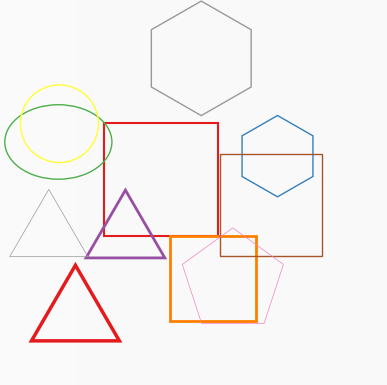[{"shape": "square", "thickness": 1.5, "radius": 0.73, "center": [0.415, 0.534]}, {"shape": "triangle", "thickness": 2.5, "radius": 0.65, "center": [0.195, 0.18]}, {"shape": "hexagon", "thickness": 1, "radius": 0.53, "center": [0.716, 0.594]}, {"shape": "oval", "thickness": 1, "radius": 0.69, "center": [0.151, 0.631]}, {"shape": "triangle", "thickness": 2, "radius": 0.59, "center": [0.324, 0.389]}, {"shape": "square", "thickness": 2, "radius": 0.55, "center": [0.55, 0.277]}, {"shape": "circle", "thickness": 1, "radius": 0.5, "center": [0.153, 0.679]}, {"shape": "square", "thickness": 1, "radius": 0.66, "center": [0.699, 0.468]}, {"shape": "pentagon", "thickness": 0.5, "radius": 0.69, "center": [0.601, 0.271]}, {"shape": "triangle", "thickness": 0.5, "radius": 0.58, "center": [0.126, 0.392]}, {"shape": "hexagon", "thickness": 1, "radius": 0.74, "center": [0.519, 0.848]}]